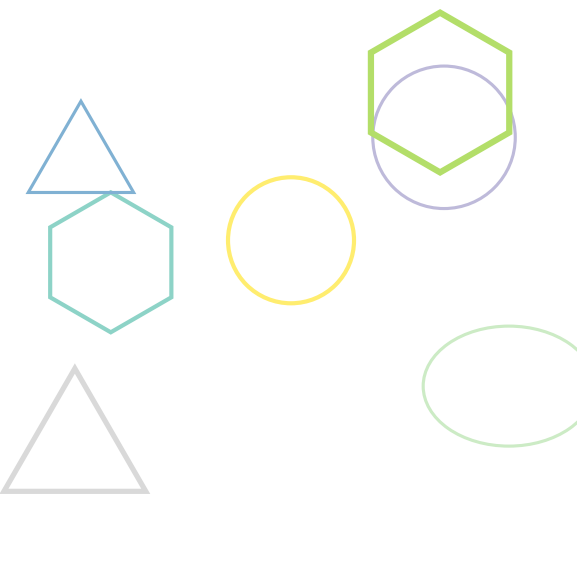[{"shape": "hexagon", "thickness": 2, "radius": 0.61, "center": [0.192, 0.545]}, {"shape": "circle", "thickness": 1.5, "radius": 0.62, "center": [0.769, 0.761]}, {"shape": "triangle", "thickness": 1.5, "radius": 0.53, "center": [0.14, 0.719]}, {"shape": "hexagon", "thickness": 3, "radius": 0.69, "center": [0.762, 0.839]}, {"shape": "triangle", "thickness": 2.5, "radius": 0.71, "center": [0.13, 0.219]}, {"shape": "oval", "thickness": 1.5, "radius": 0.74, "center": [0.881, 0.331]}, {"shape": "circle", "thickness": 2, "radius": 0.55, "center": [0.504, 0.583]}]